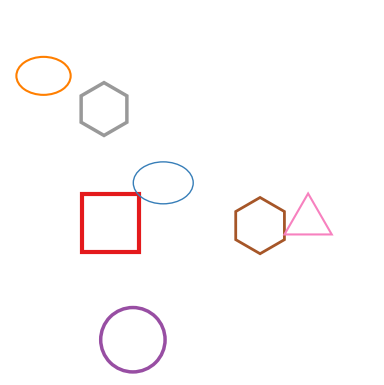[{"shape": "square", "thickness": 3, "radius": 0.38, "center": [0.287, 0.42]}, {"shape": "oval", "thickness": 1, "radius": 0.39, "center": [0.424, 0.525]}, {"shape": "circle", "thickness": 2.5, "radius": 0.42, "center": [0.345, 0.118]}, {"shape": "oval", "thickness": 1.5, "radius": 0.35, "center": [0.113, 0.803]}, {"shape": "hexagon", "thickness": 2, "radius": 0.37, "center": [0.676, 0.414]}, {"shape": "triangle", "thickness": 1.5, "radius": 0.35, "center": [0.8, 0.427]}, {"shape": "hexagon", "thickness": 2.5, "radius": 0.34, "center": [0.27, 0.717]}]